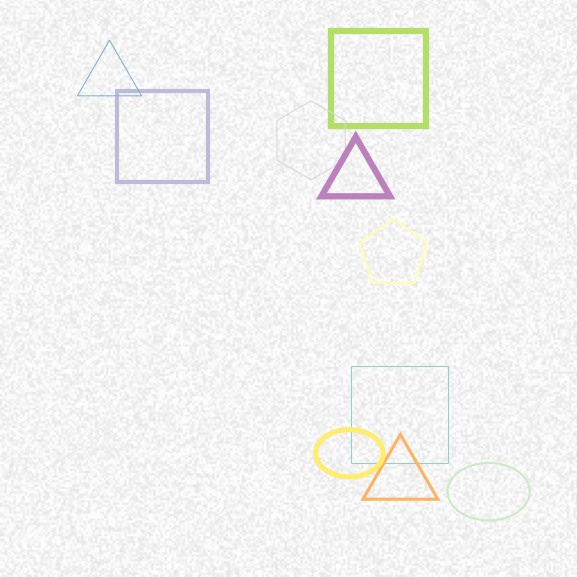[{"shape": "square", "thickness": 0.5, "radius": 0.42, "center": [0.692, 0.281]}, {"shape": "pentagon", "thickness": 1, "radius": 0.31, "center": [0.681, 0.559]}, {"shape": "square", "thickness": 2, "radius": 0.39, "center": [0.281, 0.763]}, {"shape": "triangle", "thickness": 0.5, "radius": 0.32, "center": [0.19, 0.865]}, {"shape": "triangle", "thickness": 1.5, "radius": 0.37, "center": [0.693, 0.172]}, {"shape": "square", "thickness": 3, "radius": 0.41, "center": [0.656, 0.863]}, {"shape": "hexagon", "thickness": 0.5, "radius": 0.34, "center": [0.539, 0.756]}, {"shape": "triangle", "thickness": 3, "radius": 0.34, "center": [0.616, 0.694]}, {"shape": "oval", "thickness": 1, "radius": 0.36, "center": [0.846, 0.148]}, {"shape": "oval", "thickness": 2.5, "radius": 0.29, "center": [0.605, 0.214]}]